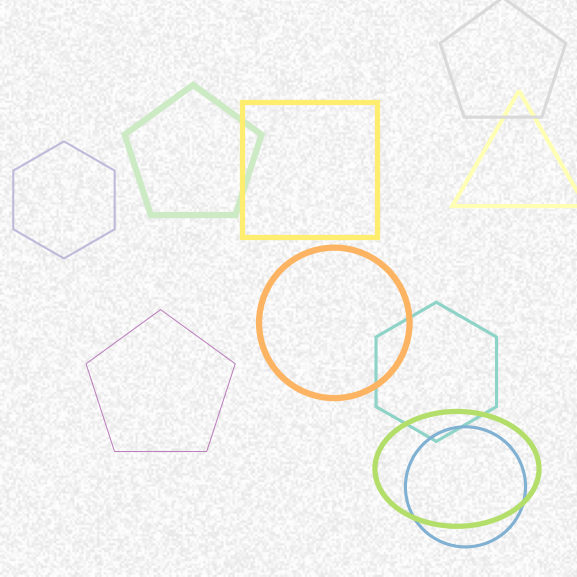[{"shape": "hexagon", "thickness": 1.5, "radius": 0.6, "center": [0.755, 0.355]}, {"shape": "triangle", "thickness": 2, "radius": 0.67, "center": [0.899, 0.709]}, {"shape": "hexagon", "thickness": 1, "radius": 0.51, "center": [0.111, 0.653]}, {"shape": "circle", "thickness": 1.5, "radius": 0.52, "center": [0.806, 0.156]}, {"shape": "circle", "thickness": 3, "radius": 0.65, "center": [0.579, 0.44]}, {"shape": "oval", "thickness": 2.5, "radius": 0.71, "center": [0.791, 0.187]}, {"shape": "pentagon", "thickness": 1.5, "radius": 0.57, "center": [0.871, 0.889]}, {"shape": "pentagon", "thickness": 0.5, "radius": 0.68, "center": [0.278, 0.327]}, {"shape": "pentagon", "thickness": 3, "radius": 0.62, "center": [0.334, 0.728]}, {"shape": "square", "thickness": 2.5, "radius": 0.58, "center": [0.536, 0.705]}]